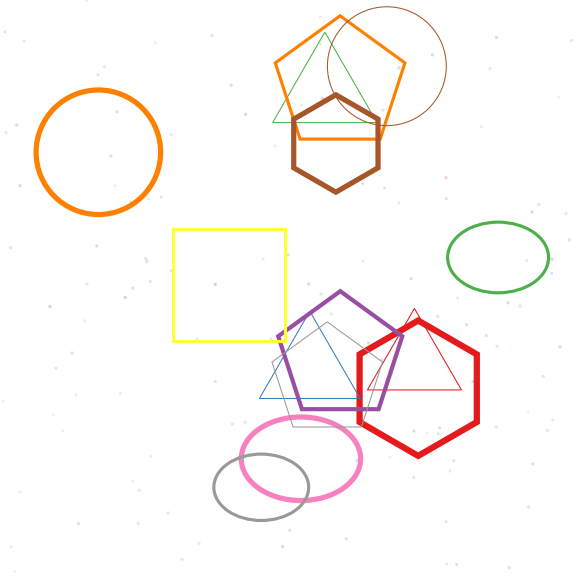[{"shape": "hexagon", "thickness": 3, "radius": 0.59, "center": [0.724, 0.327]}, {"shape": "triangle", "thickness": 0.5, "radius": 0.47, "center": [0.718, 0.371]}, {"shape": "triangle", "thickness": 0.5, "radius": 0.5, "center": [0.536, 0.359]}, {"shape": "oval", "thickness": 1.5, "radius": 0.44, "center": [0.863, 0.553]}, {"shape": "triangle", "thickness": 0.5, "radius": 0.52, "center": [0.562, 0.839]}, {"shape": "pentagon", "thickness": 2, "radius": 0.56, "center": [0.589, 0.382]}, {"shape": "circle", "thickness": 2.5, "radius": 0.54, "center": [0.17, 0.735]}, {"shape": "pentagon", "thickness": 1.5, "radius": 0.59, "center": [0.589, 0.854]}, {"shape": "square", "thickness": 1.5, "radius": 0.48, "center": [0.396, 0.505]}, {"shape": "circle", "thickness": 0.5, "radius": 0.51, "center": [0.67, 0.885]}, {"shape": "hexagon", "thickness": 2.5, "radius": 0.42, "center": [0.582, 0.751]}, {"shape": "oval", "thickness": 2.5, "radius": 0.52, "center": [0.521, 0.205]}, {"shape": "oval", "thickness": 1.5, "radius": 0.41, "center": [0.452, 0.155]}, {"shape": "pentagon", "thickness": 0.5, "radius": 0.5, "center": [0.567, 0.341]}]